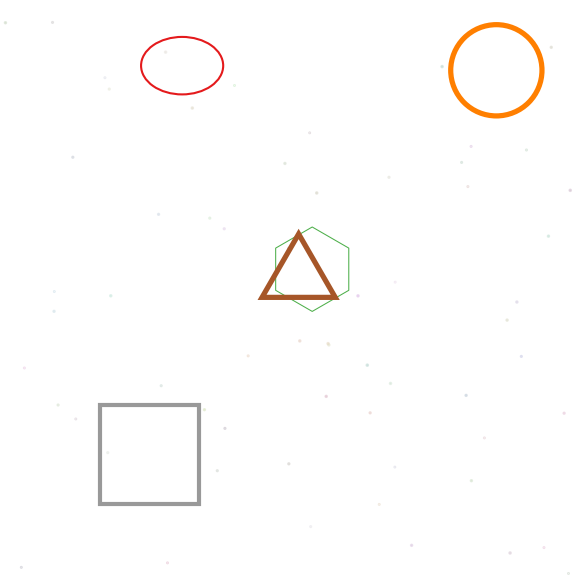[{"shape": "oval", "thickness": 1, "radius": 0.36, "center": [0.315, 0.885]}, {"shape": "hexagon", "thickness": 0.5, "radius": 0.37, "center": [0.541, 0.533]}, {"shape": "circle", "thickness": 2.5, "radius": 0.4, "center": [0.859, 0.877]}, {"shape": "triangle", "thickness": 2.5, "radius": 0.37, "center": [0.517, 0.521]}, {"shape": "square", "thickness": 2, "radius": 0.43, "center": [0.26, 0.212]}]